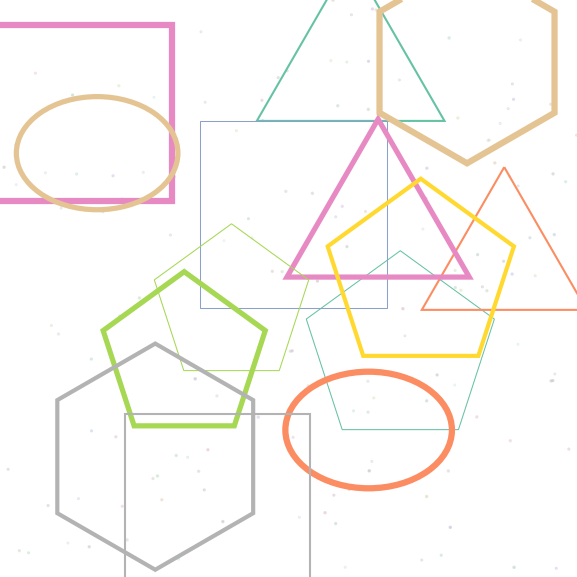[{"shape": "pentagon", "thickness": 0.5, "radius": 0.86, "center": [0.693, 0.394]}, {"shape": "triangle", "thickness": 1, "radius": 0.94, "center": [0.607, 0.884]}, {"shape": "triangle", "thickness": 1, "radius": 0.82, "center": [0.873, 0.545]}, {"shape": "oval", "thickness": 3, "radius": 0.72, "center": [0.638, 0.255]}, {"shape": "square", "thickness": 0.5, "radius": 0.81, "center": [0.508, 0.628]}, {"shape": "triangle", "thickness": 2.5, "radius": 0.91, "center": [0.655, 0.611]}, {"shape": "square", "thickness": 3, "radius": 0.76, "center": [0.147, 0.803]}, {"shape": "pentagon", "thickness": 2.5, "radius": 0.74, "center": [0.319, 0.381]}, {"shape": "pentagon", "thickness": 0.5, "radius": 0.7, "center": [0.401, 0.471]}, {"shape": "pentagon", "thickness": 2, "radius": 0.85, "center": [0.729, 0.52]}, {"shape": "hexagon", "thickness": 3, "radius": 0.87, "center": [0.809, 0.891]}, {"shape": "oval", "thickness": 2.5, "radius": 0.7, "center": [0.168, 0.734]}, {"shape": "square", "thickness": 1, "radius": 0.8, "center": [0.377, 0.121]}, {"shape": "hexagon", "thickness": 2, "radius": 0.98, "center": [0.269, 0.208]}]